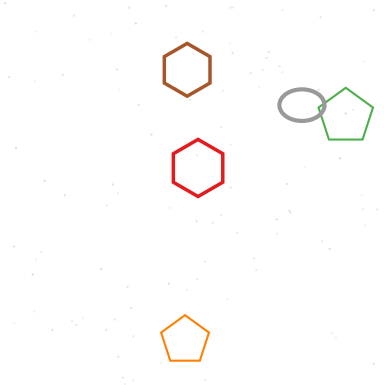[{"shape": "hexagon", "thickness": 2.5, "radius": 0.37, "center": [0.514, 0.564]}, {"shape": "pentagon", "thickness": 1.5, "radius": 0.37, "center": [0.898, 0.698]}, {"shape": "pentagon", "thickness": 1.5, "radius": 0.33, "center": [0.481, 0.116]}, {"shape": "hexagon", "thickness": 2.5, "radius": 0.34, "center": [0.486, 0.819]}, {"shape": "oval", "thickness": 3, "radius": 0.29, "center": [0.784, 0.727]}]